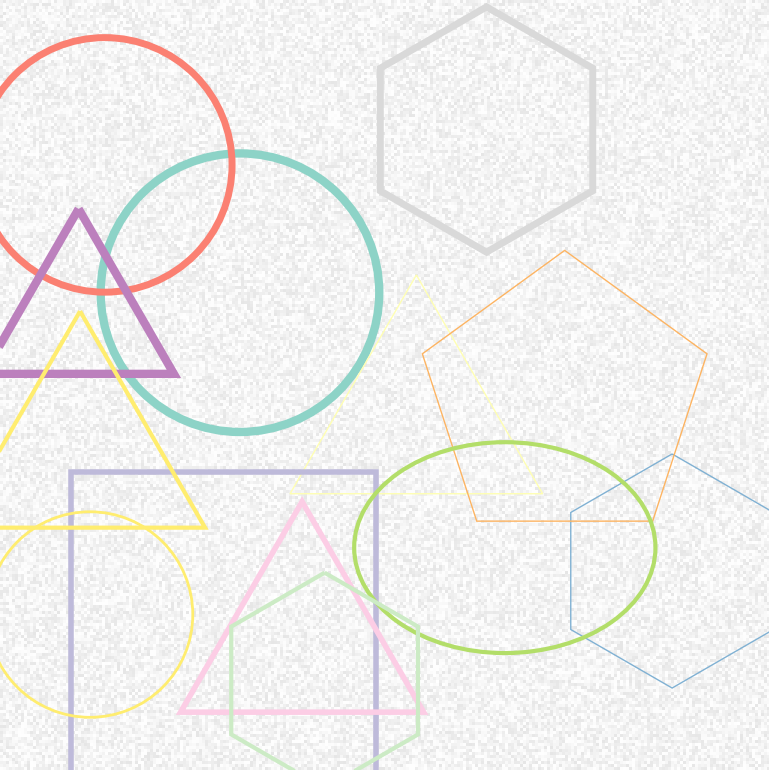[{"shape": "circle", "thickness": 3, "radius": 0.9, "center": [0.312, 0.62]}, {"shape": "triangle", "thickness": 0.5, "radius": 0.95, "center": [0.541, 0.453]}, {"shape": "square", "thickness": 2, "radius": 0.99, "center": [0.29, 0.19]}, {"shape": "circle", "thickness": 2.5, "radius": 0.83, "center": [0.136, 0.786]}, {"shape": "hexagon", "thickness": 0.5, "radius": 0.76, "center": [0.873, 0.258]}, {"shape": "pentagon", "thickness": 0.5, "radius": 0.97, "center": [0.733, 0.48]}, {"shape": "oval", "thickness": 1.5, "radius": 0.98, "center": [0.656, 0.289]}, {"shape": "triangle", "thickness": 2, "radius": 0.91, "center": [0.392, 0.166]}, {"shape": "hexagon", "thickness": 2.5, "radius": 0.8, "center": [0.632, 0.832]}, {"shape": "triangle", "thickness": 3, "radius": 0.71, "center": [0.102, 0.586]}, {"shape": "hexagon", "thickness": 1.5, "radius": 0.7, "center": [0.422, 0.116]}, {"shape": "triangle", "thickness": 1.5, "radius": 0.94, "center": [0.104, 0.408]}, {"shape": "circle", "thickness": 1, "radius": 0.67, "center": [0.117, 0.202]}]